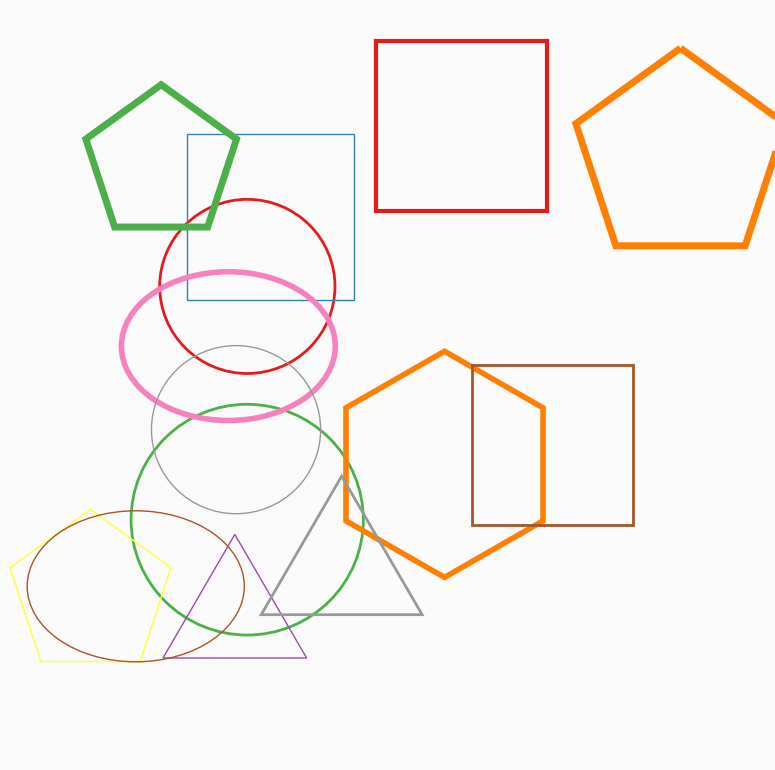[{"shape": "circle", "thickness": 1, "radius": 0.57, "center": [0.319, 0.628]}, {"shape": "square", "thickness": 1.5, "radius": 0.55, "center": [0.595, 0.837]}, {"shape": "square", "thickness": 0.5, "radius": 0.54, "center": [0.349, 0.719]}, {"shape": "pentagon", "thickness": 2.5, "radius": 0.51, "center": [0.208, 0.788]}, {"shape": "circle", "thickness": 1, "radius": 0.75, "center": [0.319, 0.325]}, {"shape": "triangle", "thickness": 0.5, "radius": 0.54, "center": [0.303, 0.199]}, {"shape": "pentagon", "thickness": 2.5, "radius": 0.71, "center": [0.878, 0.796]}, {"shape": "hexagon", "thickness": 2, "radius": 0.73, "center": [0.574, 0.397]}, {"shape": "pentagon", "thickness": 0.5, "radius": 0.55, "center": [0.117, 0.229]}, {"shape": "square", "thickness": 1, "radius": 0.52, "center": [0.713, 0.422]}, {"shape": "oval", "thickness": 0.5, "radius": 0.7, "center": [0.175, 0.239]}, {"shape": "oval", "thickness": 2, "radius": 0.69, "center": [0.295, 0.55]}, {"shape": "circle", "thickness": 0.5, "radius": 0.55, "center": [0.305, 0.442]}, {"shape": "triangle", "thickness": 1, "radius": 0.6, "center": [0.441, 0.262]}]